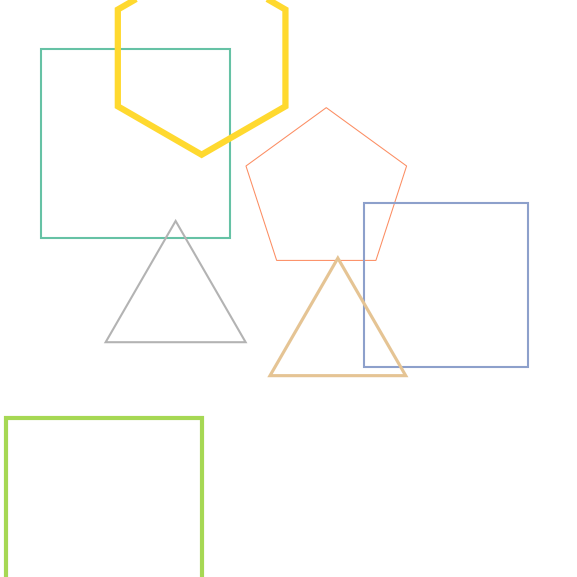[{"shape": "square", "thickness": 1, "radius": 0.82, "center": [0.235, 0.751]}, {"shape": "pentagon", "thickness": 0.5, "radius": 0.73, "center": [0.565, 0.667]}, {"shape": "square", "thickness": 1, "radius": 0.71, "center": [0.772, 0.505]}, {"shape": "square", "thickness": 2, "radius": 0.85, "center": [0.18, 0.106]}, {"shape": "hexagon", "thickness": 3, "radius": 0.84, "center": [0.349, 0.899]}, {"shape": "triangle", "thickness": 1.5, "radius": 0.68, "center": [0.585, 0.416]}, {"shape": "triangle", "thickness": 1, "radius": 0.7, "center": [0.304, 0.477]}]